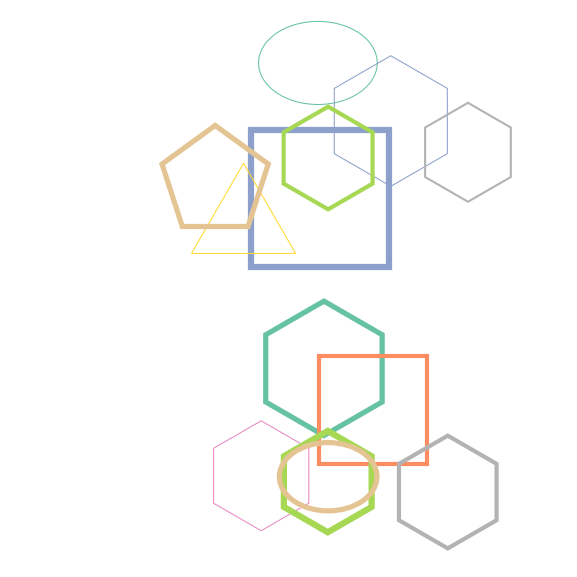[{"shape": "hexagon", "thickness": 2.5, "radius": 0.58, "center": [0.561, 0.361]}, {"shape": "oval", "thickness": 0.5, "radius": 0.51, "center": [0.551, 0.89]}, {"shape": "square", "thickness": 2, "radius": 0.47, "center": [0.646, 0.289]}, {"shape": "square", "thickness": 3, "radius": 0.6, "center": [0.554, 0.655]}, {"shape": "hexagon", "thickness": 0.5, "radius": 0.57, "center": [0.677, 0.79]}, {"shape": "hexagon", "thickness": 0.5, "radius": 0.48, "center": [0.452, 0.175]}, {"shape": "hexagon", "thickness": 3, "radius": 0.44, "center": [0.568, 0.165]}, {"shape": "hexagon", "thickness": 2, "radius": 0.44, "center": [0.568, 0.726]}, {"shape": "triangle", "thickness": 0.5, "radius": 0.52, "center": [0.422, 0.612]}, {"shape": "oval", "thickness": 2.5, "radius": 0.42, "center": [0.568, 0.174]}, {"shape": "pentagon", "thickness": 2.5, "radius": 0.48, "center": [0.373, 0.685]}, {"shape": "hexagon", "thickness": 2, "radius": 0.49, "center": [0.775, 0.147]}, {"shape": "hexagon", "thickness": 1, "radius": 0.43, "center": [0.81, 0.735]}]